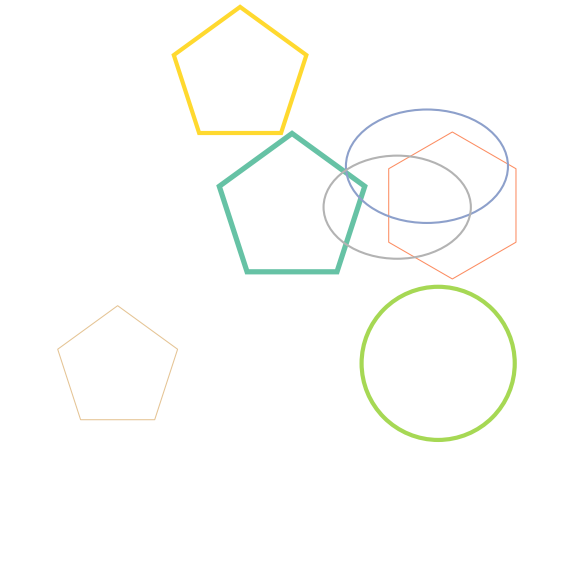[{"shape": "pentagon", "thickness": 2.5, "radius": 0.66, "center": [0.506, 0.636]}, {"shape": "hexagon", "thickness": 0.5, "radius": 0.64, "center": [0.783, 0.643]}, {"shape": "oval", "thickness": 1, "radius": 0.7, "center": [0.739, 0.711]}, {"shape": "circle", "thickness": 2, "radius": 0.66, "center": [0.759, 0.37]}, {"shape": "pentagon", "thickness": 2, "radius": 0.6, "center": [0.416, 0.866]}, {"shape": "pentagon", "thickness": 0.5, "radius": 0.55, "center": [0.204, 0.361]}, {"shape": "oval", "thickness": 1, "radius": 0.64, "center": [0.688, 0.64]}]